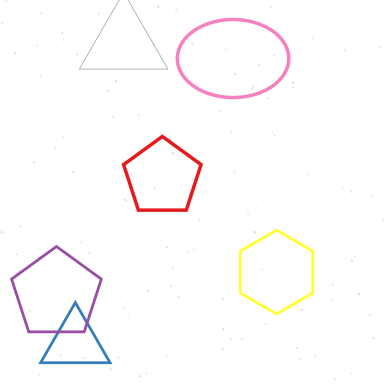[{"shape": "pentagon", "thickness": 2.5, "radius": 0.53, "center": [0.422, 0.54]}, {"shape": "triangle", "thickness": 2, "radius": 0.52, "center": [0.196, 0.11]}, {"shape": "pentagon", "thickness": 2, "radius": 0.61, "center": [0.147, 0.237]}, {"shape": "hexagon", "thickness": 2, "radius": 0.54, "center": [0.718, 0.293]}, {"shape": "oval", "thickness": 2.5, "radius": 0.72, "center": [0.605, 0.848]}, {"shape": "triangle", "thickness": 0.5, "radius": 0.66, "center": [0.321, 0.887]}]